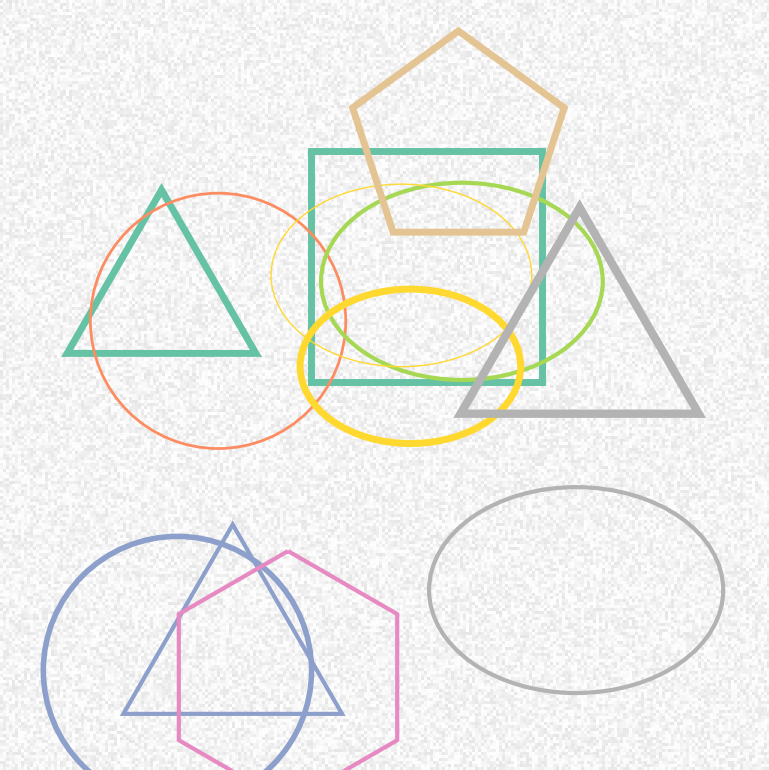[{"shape": "triangle", "thickness": 2.5, "radius": 0.71, "center": [0.21, 0.612]}, {"shape": "square", "thickness": 2.5, "radius": 0.75, "center": [0.554, 0.654]}, {"shape": "circle", "thickness": 1, "radius": 0.83, "center": [0.283, 0.583]}, {"shape": "circle", "thickness": 2, "radius": 0.87, "center": [0.23, 0.129]}, {"shape": "triangle", "thickness": 1.5, "radius": 0.82, "center": [0.302, 0.155]}, {"shape": "hexagon", "thickness": 1.5, "radius": 0.82, "center": [0.374, 0.121]}, {"shape": "oval", "thickness": 1.5, "radius": 0.91, "center": [0.6, 0.635]}, {"shape": "oval", "thickness": 0.5, "radius": 0.85, "center": [0.521, 0.642]}, {"shape": "oval", "thickness": 2.5, "radius": 0.72, "center": [0.533, 0.524]}, {"shape": "pentagon", "thickness": 2.5, "radius": 0.72, "center": [0.595, 0.815]}, {"shape": "triangle", "thickness": 3, "radius": 0.89, "center": [0.753, 0.552]}, {"shape": "oval", "thickness": 1.5, "radius": 0.96, "center": [0.748, 0.234]}]